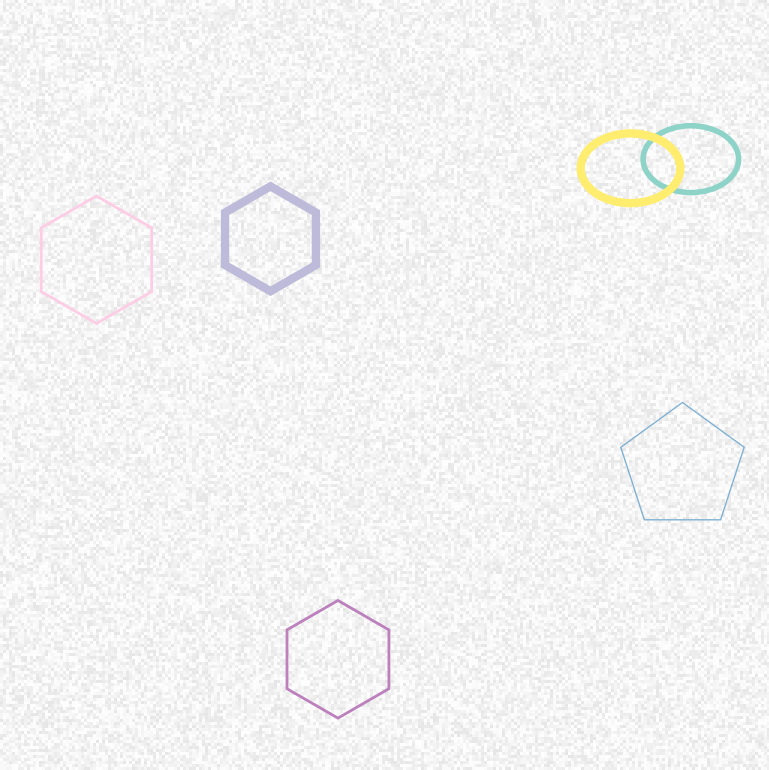[{"shape": "oval", "thickness": 2, "radius": 0.31, "center": [0.897, 0.793]}, {"shape": "hexagon", "thickness": 3, "radius": 0.34, "center": [0.351, 0.69]}, {"shape": "pentagon", "thickness": 0.5, "radius": 0.42, "center": [0.886, 0.393]}, {"shape": "hexagon", "thickness": 1, "radius": 0.41, "center": [0.125, 0.663]}, {"shape": "hexagon", "thickness": 1, "radius": 0.38, "center": [0.439, 0.144]}, {"shape": "oval", "thickness": 3, "radius": 0.32, "center": [0.819, 0.781]}]